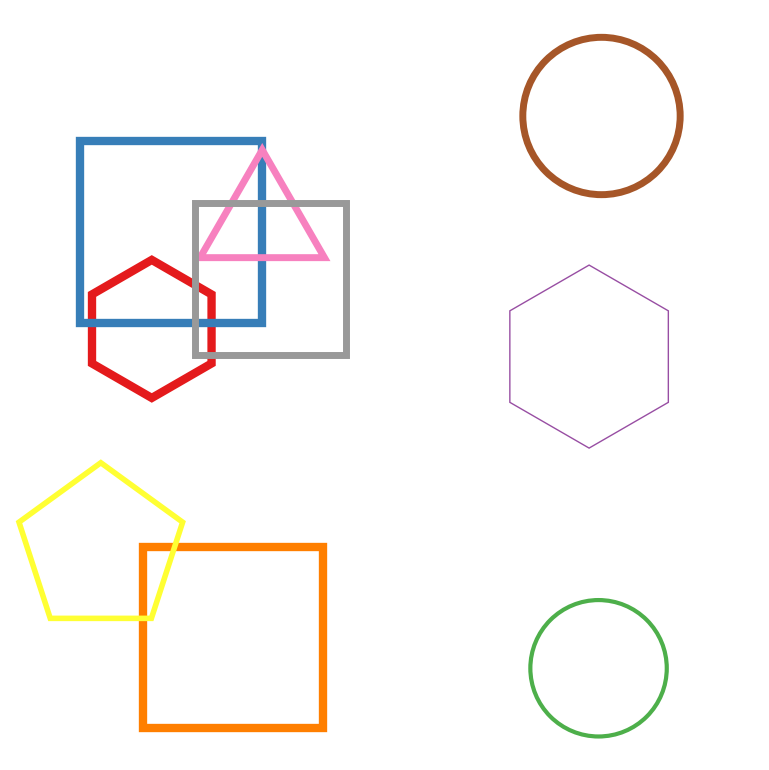[{"shape": "hexagon", "thickness": 3, "radius": 0.45, "center": [0.197, 0.573]}, {"shape": "square", "thickness": 3, "radius": 0.59, "center": [0.222, 0.698]}, {"shape": "circle", "thickness": 1.5, "radius": 0.44, "center": [0.777, 0.132]}, {"shape": "hexagon", "thickness": 0.5, "radius": 0.59, "center": [0.765, 0.537]}, {"shape": "square", "thickness": 3, "radius": 0.59, "center": [0.303, 0.172]}, {"shape": "pentagon", "thickness": 2, "radius": 0.56, "center": [0.131, 0.287]}, {"shape": "circle", "thickness": 2.5, "radius": 0.51, "center": [0.781, 0.849]}, {"shape": "triangle", "thickness": 2.5, "radius": 0.47, "center": [0.341, 0.712]}, {"shape": "square", "thickness": 2.5, "radius": 0.49, "center": [0.351, 0.637]}]